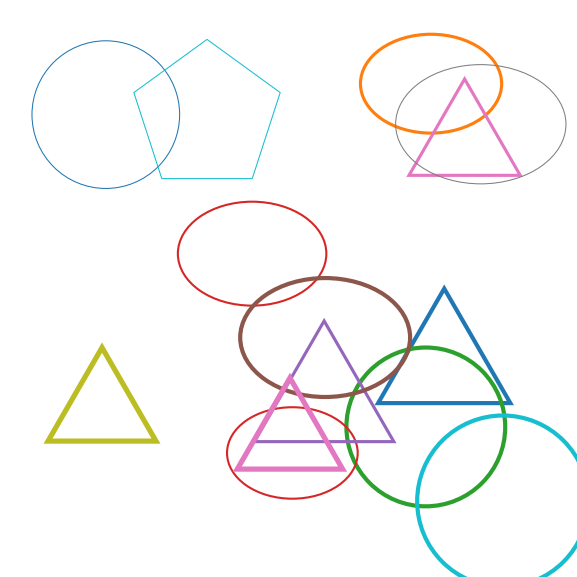[{"shape": "circle", "thickness": 0.5, "radius": 0.64, "center": [0.183, 0.801]}, {"shape": "triangle", "thickness": 2, "radius": 0.66, "center": [0.769, 0.367]}, {"shape": "oval", "thickness": 1.5, "radius": 0.61, "center": [0.746, 0.854]}, {"shape": "circle", "thickness": 2, "radius": 0.69, "center": [0.737, 0.26]}, {"shape": "oval", "thickness": 1, "radius": 0.64, "center": [0.437, 0.56]}, {"shape": "oval", "thickness": 1, "radius": 0.57, "center": [0.506, 0.215]}, {"shape": "triangle", "thickness": 1.5, "radius": 0.7, "center": [0.561, 0.304]}, {"shape": "oval", "thickness": 2, "radius": 0.74, "center": [0.563, 0.415]}, {"shape": "triangle", "thickness": 2.5, "radius": 0.53, "center": [0.502, 0.239]}, {"shape": "triangle", "thickness": 1.5, "radius": 0.56, "center": [0.805, 0.751]}, {"shape": "oval", "thickness": 0.5, "radius": 0.74, "center": [0.833, 0.784]}, {"shape": "triangle", "thickness": 2.5, "radius": 0.54, "center": [0.177, 0.289]}, {"shape": "circle", "thickness": 2, "radius": 0.74, "center": [0.871, 0.131]}, {"shape": "pentagon", "thickness": 0.5, "radius": 0.67, "center": [0.358, 0.798]}]